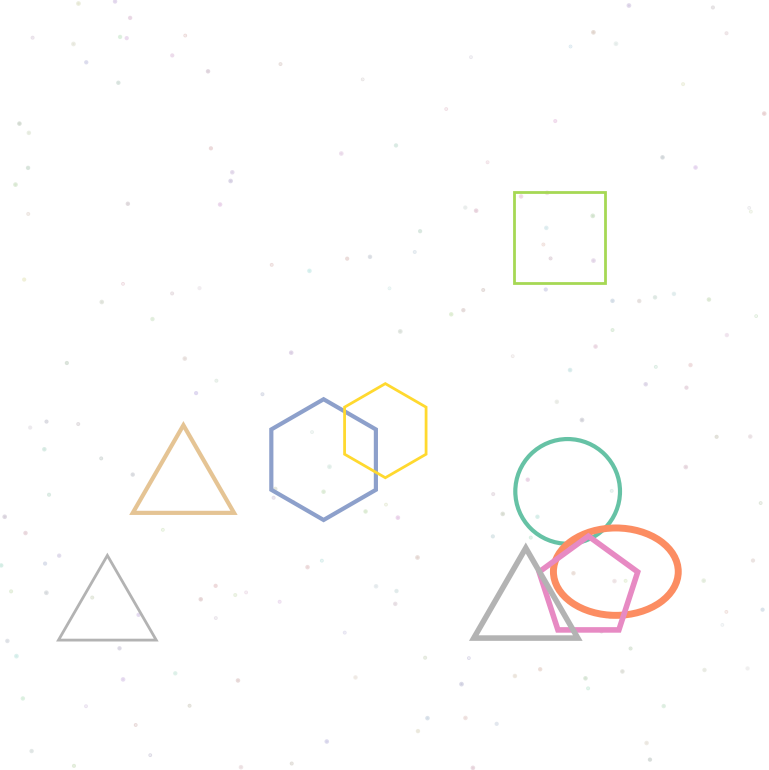[{"shape": "circle", "thickness": 1.5, "radius": 0.34, "center": [0.737, 0.362]}, {"shape": "oval", "thickness": 2.5, "radius": 0.41, "center": [0.8, 0.258]}, {"shape": "hexagon", "thickness": 1.5, "radius": 0.39, "center": [0.42, 0.403]}, {"shape": "pentagon", "thickness": 2, "radius": 0.34, "center": [0.764, 0.236]}, {"shape": "square", "thickness": 1, "radius": 0.3, "center": [0.727, 0.692]}, {"shape": "hexagon", "thickness": 1, "radius": 0.31, "center": [0.5, 0.441]}, {"shape": "triangle", "thickness": 1.5, "radius": 0.38, "center": [0.238, 0.372]}, {"shape": "triangle", "thickness": 2, "radius": 0.39, "center": [0.683, 0.21]}, {"shape": "triangle", "thickness": 1, "radius": 0.37, "center": [0.139, 0.205]}]